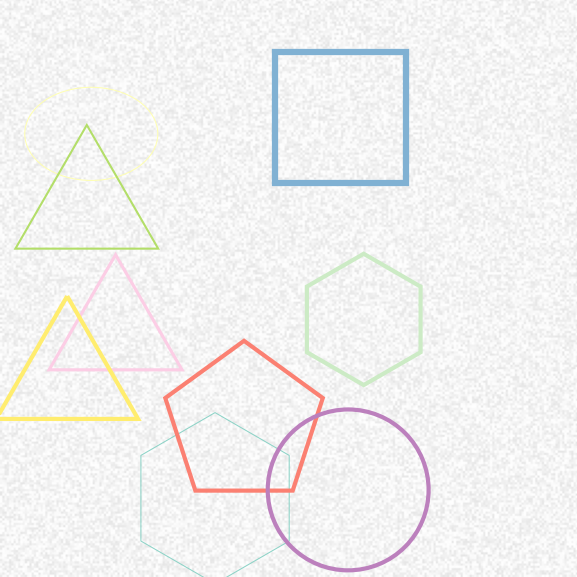[{"shape": "hexagon", "thickness": 0.5, "radius": 0.74, "center": [0.372, 0.136]}, {"shape": "oval", "thickness": 0.5, "radius": 0.58, "center": [0.158, 0.767]}, {"shape": "pentagon", "thickness": 2, "radius": 0.72, "center": [0.423, 0.266]}, {"shape": "square", "thickness": 3, "radius": 0.57, "center": [0.59, 0.796]}, {"shape": "triangle", "thickness": 1, "radius": 0.71, "center": [0.15, 0.64]}, {"shape": "triangle", "thickness": 1.5, "radius": 0.66, "center": [0.2, 0.425]}, {"shape": "circle", "thickness": 2, "radius": 0.7, "center": [0.603, 0.151]}, {"shape": "hexagon", "thickness": 2, "radius": 0.57, "center": [0.63, 0.446]}, {"shape": "triangle", "thickness": 2, "radius": 0.71, "center": [0.116, 0.345]}]